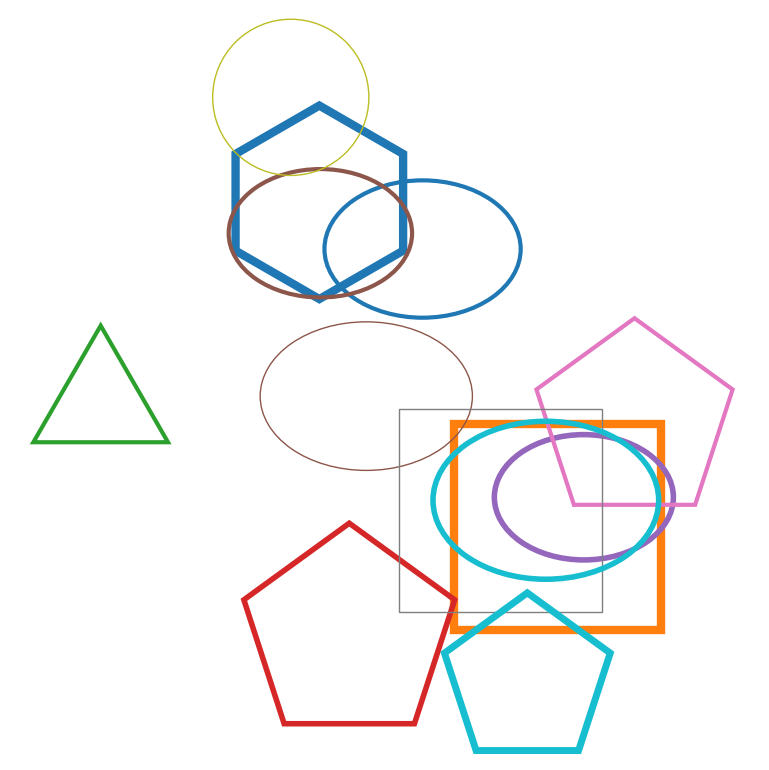[{"shape": "hexagon", "thickness": 3, "radius": 0.63, "center": [0.415, 0.737]}, {"shape": "oval", "thickness": 1.5, "radius": 0.64, "center": [0.549, 0.677]}, {"shape": "square", "thickness": 3, "radius": 0.67, "center": [0.724, 0.316]}, {"shape": "triangle", "thickness": 1.5, "radius": 0.5, "center": [0.131, 0.476]}, {"shape": "pentagon", "thickness": 2, "radius": 0.72, "center": [0.454, 0.177]}, {"shape": "oval", "thickness": 2, "radius": 0.58, "center": [0.758, 0.354]}, {"shape": "oval", "thickness": 1.5, "radius": 0.6, "center": [0.416, 0.697]}, {"shape": "oval", "thickness": 0.5, "radius": 0.69, "center": [0.476, 0.486]}, {"shape": "pentagon", "thickness": 1.5, "radius": 0.67, "center": [0.824, 0.453]}, {"shape": "square", "thickness": 0.5, "radius": 0.66, "center": [0.65, 0.337]}, {"shape": "circle", "thickness": 0.5, "radius": 0.51, "center": [0.378, 0.874]}, {"shape": "pentagon", "thickness": 2.5, "radius": 0.57, "center": [0.685, 0.117]}, {"shape": "oval", "thickness": 2, "radius": 0.73, "center": [0.709, 0.35]}]